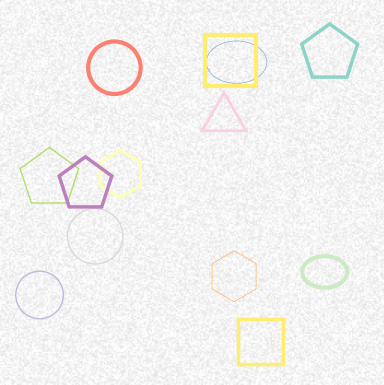[{"shape": "pentagon", "thickness": 2.5, "radius": 0.38, "center": [0.856, 0.862]}, {"shape": "hexagon", "thickness": 2, "radius": 0.3, "center": [0.312, 0.548]}, {"shape": "circle", "thickness": 1, "radius": 0.31, "center": [0.103, 0.234]}, {"shape": "circle", "thickness": 3, "radius": 0.34, "center": [0.297, 0.824]}, {"shape": "oval", "thickness": 0.5, "radius": 0.39, "center": [0.614, 0.839]}, {"shape": "hexagon", "thickness": 0.5, "radius": 0.33, "center": [0.608, 0.282]}, {"shape": "pentagon", "thickness": 1, "radius": 0.4, "center": [0.128, 0.537]}, {"shape": "triangle", "thickness": 2, "radius": 0.33, "center": [0.582, 0.693]}, {"shape": "circle", "thickness": 1, "radius": 0.36, "center": [0.247, 0.386]}, {"shape": "pentagon", "thickness": 2.5, "radius": 0.36, "center": [0.222, 0.521]}, {"shape": "oval", "thickness": 3, "radius": 0.29, "center": [0.844, 0.294]}, {"shape": "square", "thickness": 3, "radius": 0.33, "center": [0.598, 0.842]}, {"shape": "square", "thickness": 2.5, "radius": 0.29, "center": [0.677, 0.114]}]